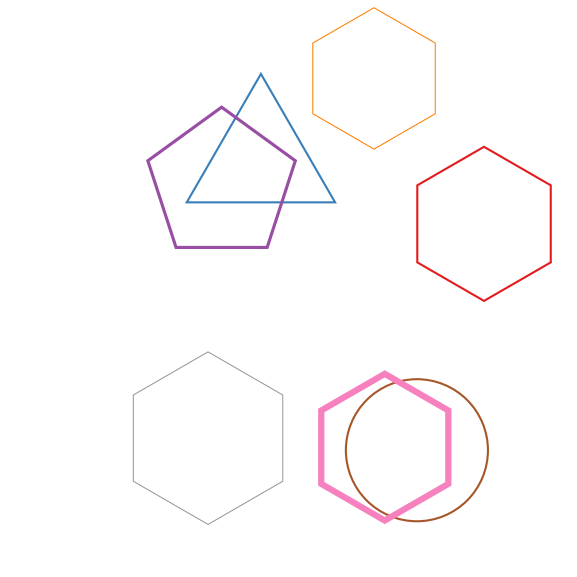[{"shape": "hexagon", "thickness": 1, "radius": 0.67, "center": [0.838, 0.612]}, {"shape": "triangle", "thickness": 1, "radius": 0.74, "center": [0.452, 0.723]}, {"shape": "pentagon", "thickness": 1.5, "radius": 0.67, "center": [0.384, 0.679]}, {"shape": "hexagon", "thickness": 0.5, "radius": 0.61, "center": [0.648, 0.863]}, {"shape": "circle", "thickness": 1, "radius": 0.62, "center": [0.722, 0.22]}, {"shape": "hexagon", "thickness": 3, "radius": 0.64, "center": [0.666, 0.225]}, {"shape": "hexagon", "thickness": 0.5, "radius": 0.75, "center": [0.36, 0.24]}]